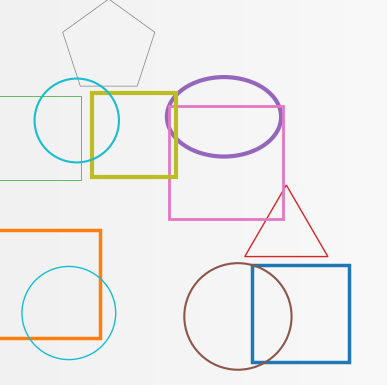[{"shape": "square", "thickness": 2.5, "radius": 0.63, "center": [0.777, 0.185]}, {"shape": "square", "thickness": 2.5, "radius": 0.7, "center": [0.118, 0.262]}, {"shape": "square", "thickness": 0.5, "radius": 0.54, "center": [0.102, 0.642]}, {"shape": "triangle", "thickness": 1, "radius": 0.62, "center": [0.739, 0.395]}, {"shape": "oval", "thickness": 3, "radius": 0.74, "center": [0.578, 0.697]}, {"shape": "circle", "thickness": 1.5, "radius": 0.69, "center": [0.614, 0.178]}, {"shape": "square", "thickness": 2, "radius": 0.74, "center": [0.582, 0.578]}, {"shape": "pentagon", "thickness": 0.5, "radius": 0.63, "center": [0.281, 0.877]}, {"shape": "square", "thickness": 3, "radius": 0.54, "center": [0.346, 0.65]}, {"shape": "circle", "thickness": 1, "radius": 0.6, "center": [0.178, 0.187]}, {"shape": "circle", "thickness": 1.5, "radius": 0.54, "center": [0.198, 0.687]}]